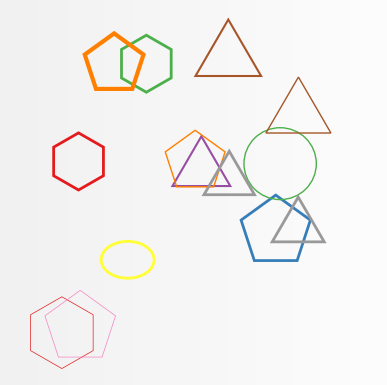[{"shape": "hexagon", "thickness": 0.5, "radius": 0.47, "center": [0.16, 0.136]}, {"shape": "hexagon", "thickness": 2, "radius": 0.37, "center": [0.203, 0.581]}, {"shape": "pentagon", "thickness": 2, "radius": 0.47, "center": [0.712, 0.399]}, {"shape": "circle", "thickness": 1, "radius": 0.47, "center": [0.723, 0.575]}, {"shape": "hexagon", "thickness": 2, "radius": 0.37, "center": [0.378, 0.835]}, {"shape": "triangle", "thickness": 1.5, "radius": 0.43, "center": [0.52, 0.56]}, {"shape": "pentagon", "thickness": 1, "radius": 0.41, "center": [0.504, 0.58]}, {"shape": "pentagon", "thickness": 3, "radius": 0.4, "center": [0.295, 0.834]}, {"shape": "oval", "thickness": 2, "radius": 0.34, "center": [0.329, 0.325]}, {"shape": "triangle", "thickness": 1.5, "radius": 0.49, "center": [0.589, 0.851]}, {"shape": "triangle", "thickness": 1, "radius": 0.48, "center": [0.77, 0.703]}, {"shape": "pentagon", "thickness": 0.5, "radius": 0.48, "center": [0.207, 0.15]}, {"shape": "triangle", "thickness": 2, "radius": 0.38, "center": [0.592, 0.532]}, {"shape": "triangle", "thickness": 2, "radius": 0.39, "center": [0.77, 0.411]}]